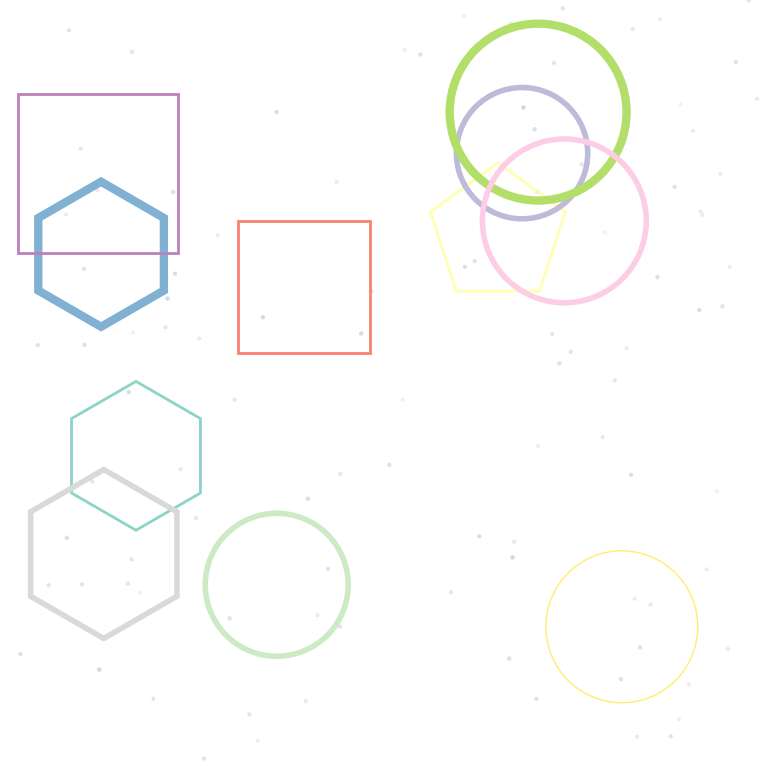[{"shape": "hexagon", "thickness": 1, "radius": 0.48, "center": [0.177, 0.408]}, {"shape": "pentagon", "thickness": 1, "radius": 0.46, "center": [0.647, 0.696]}, {"shape": "circle", "thickness": 2, "radius": 0.43, "center": [0.678, 0.801]}, {"shape": "square", "thickness": 1, "radius": 0.43, "center": [0.395, 0.627]}, {"shape": "hexagon", "thickness": 3, "radius": 0.47, "center": [0.131, 0.67]}, {"shape": "circle", "thickness": 3, "radius": 0.57, "center": [0.699, 0.854]}, {"shape": "circle", "thickness": 2, "radius": 0.53, "center": [0.733, 0.713]}, {"shape": "hexagon", "thickness": 2, "radius": 0.55, "center": [0.135, 0.28]}, {"shape": "square", "thickness": 1, "radius": 0.52, "center": [0.127, 0.775]}, {"shape": "circle", "thickness": 2, "radius": 0.46, "center": [0.359, 0.241]}, {"shape": "circle", "thickness": 0.5, "radius": 0.49, "center": [0.808, 0.186]}]